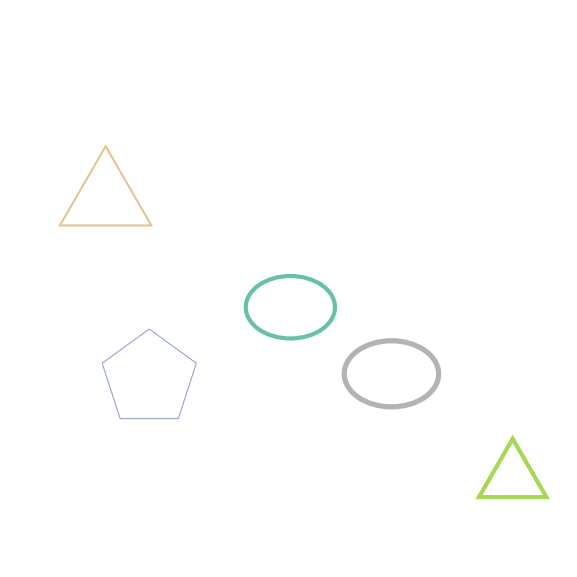[{"shape": "oval", "thickness": 2, "radius": 0.39, "center": [0.503, 0.467]}, {"shape": "pentagon", "thickness": 0.5, "radius": 0.43, "center": [0.258, 0.344]}, {"shape": "triangle", "thickness": 2, "radius": 0.34, "center": [0.888, 0.172]}, {"shape": "triangle", "thickness": 1, "radius": 0.46, "center": [0.183, 0.655]}, {"shape": "oval", "thickness": 2.5, "radius": 0.41, "center": [0.678, 0.352]}]